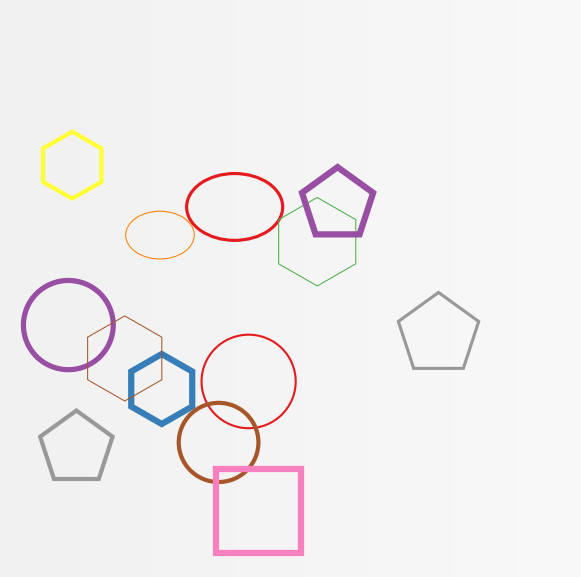[{"shape": "oval", "thickness": 1.5, "radius": 0.41, "center": [0.404, 0.641]}, {"shape": "circle", "thickness": 1, "radius": 0.4, "center": [0.428, 0.339]}, {"shape": "hexagon", "thickness": 3, "radius": 0.3, "center": [0.278, 0.326]}, {"shape": "hexagon", "thickness": 0.5, "radius": 0.38, "center": [0.546, 0.581]}, {"shape": "circle", "thickness": 2.5, "radius": 0.39, "center": [0.118, 0.436]}, {"shape": "pentagon", "thickness": 3, "radius": 0.32, "center": [0.581, 0.645]}, {"shape": "oval", "thickness": 0.5, "radius": 0.3, "center": [0.275, 0.592]}, {"shape": "hexagon", "thickness": 2, "radius": 0.29, "center": [0.124, 0.713]}, {"shape": "circle", "thickness": 2, "radius": 0.34, "center": [0.376, 0.233]}, {"shape": "hexagon", "thickness": 0.5, "radius": 0.37, "center": [0.215, 0.378]}, {"shape": "square", "thickness": 3, "radius": 0.36, "center": [0.445, 0.115]}, {"shape": "pentagon", "thickness": 2, "radius": 0.33, "center": [0.131, 0.223]}, {"shape": "pentagon", "thickness": 1.5, "radius": 0.36, "center": [0.754, 0.42]}]